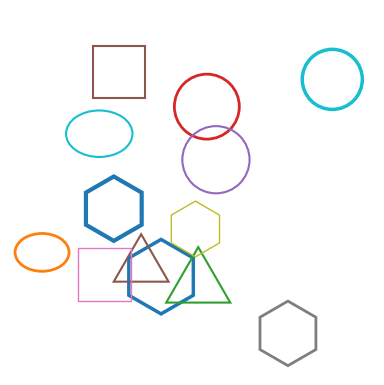[{"shape": "hexagon", "thickness": 3, "radius": 0.42, "center": [0.296, 0.458]}, {"shape": "hexagon", "thickness": 2.5, "radius": 0.48, "center": [0.418, 0.281]}, {"shape": "oval", "thickness": 2, "radius": 0.35, "center": [0.109, 0.344]}, {"shape": "triangle", "thickness": 1.5, "radius": 0.48, "center": [0.515, 0.262]}, {"shape": "circle", "thickness": 2, "radius": 0.42, "center": [0.537, 0.723]}, {"shape": "circle", "thickness": 1.5, "radius": 0.44, "center": [0.561, 0.585]}, {"shape": "triangle", "thickness": 1.5, "radius": 0.41, "center": [0.367, 0.309]}, {"shape": "square", "thickness": 1.5, "radius": 0.34, "center": [0.309, 0.813]}, {"shape": "square", "thickness": 1, "radius": 0.34, "center": [0.271, 0.286]}, {"shape": "hexagon", "thickness": 2, "radius": 0.42, "center": [0.748, 0.134]}, {"shape": "hexagon", "thickness": 1, "radius": 0.36, "center": [0.508, 0.405]}, {"shape": "circle", "thickness": 2.5, "radius": 0.39, "center": [0.863, 0.794]}, {"shape": "oval", "thickness": 1.5, "radius": 0.43, "center": [0.258, 0.653]}]